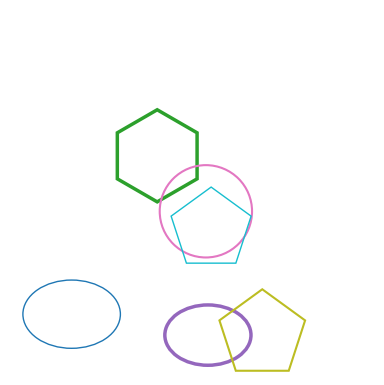[{"shape": "oval", "thickness": 1, "radius": 0.63, "center": [0.186, 0.184]}, {"shape": "hexagon", "thickness": 2.5, "radius": 0.6, "center": [0.408, 0.595]}, {"shape": "oval", "thickness": 2.5, "radius": 0.56, "center": [0.54, 0.13]}, {"shape": "circle", "thickness": 1.5, "radius": 0.6, "center": [0.535, 0.451]}, {"shape": "pentagon", "thickness": 1.5, "radius": 0.58, "center": [0.681, 0.132]}, {"shape": "pentagon", "thickness": 1, "radius": 0.55, "center": [0.548, 0.405]}]